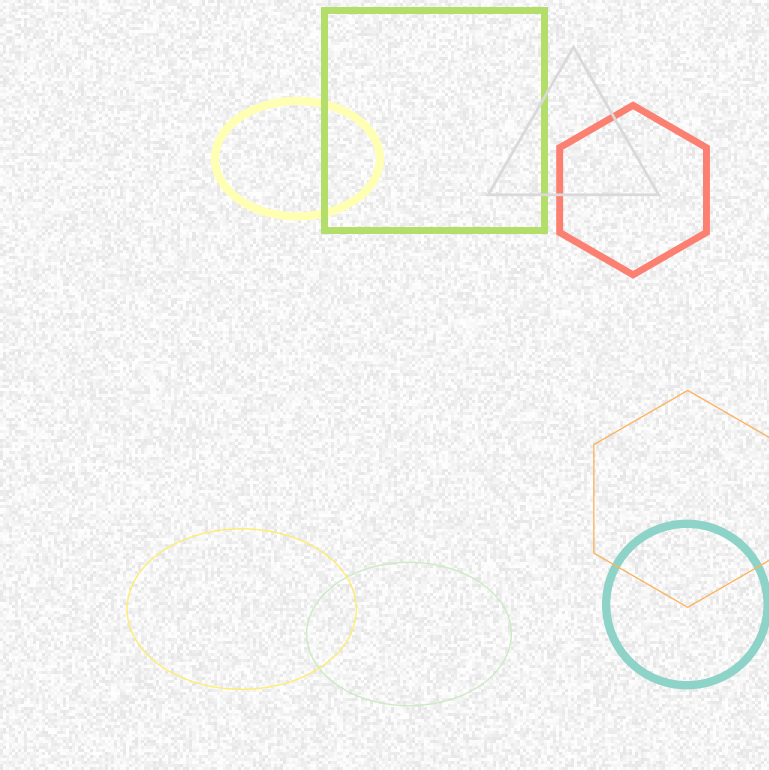[{"shape": "circle", "thickness": 3, "radius": 0.52, "center": [0.892, 0.215]}, {"shape": "oval", "thickness": 3, "radius": 0.54, "center": [0.386, 0.794]}, {"shape": "hexagon", "thickness": 2.5, "radius": 0.55, "center": [0.822, 0.753]}, {"shape": "hexagon", "thickness": 0.5, "radius": 0.7, "center": [0.893, 0.352]}, {"shape": "square", "thickness": 2.5, "radius": 0.71, "center": [0.564, 0.844]}, {"shape": "triangle", "thickness": 1, "radius": 0.64, "center": [0.745, 0.811]}, {"shape": "oval", "thickness": 0.5, "radius": 0.66, "center": [0.531, 0.177]}, {"shape": "oval", "thickness": 0.5, "radius": 0.74, "center": [0.314, 0.209]}]